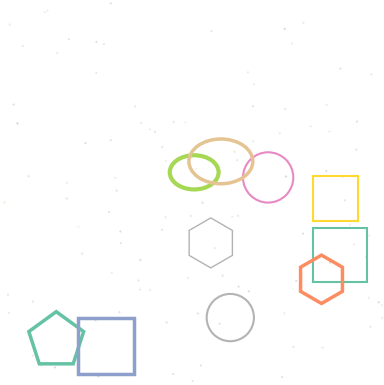[{"shape": "pentagon", "thickness": 2.5, "radius": 0.37, "center": [0.146, 0.116]}, {"shape": "square", "thickness": 1.5, "radius": 0.35, "center": [0.884, 0.337]}, {"shape": "hexagon", "thickness": 2.5, "radius": 0.31, "center": [0.835, 0.275]}, {"shape": "square", "thickness": 2.5, "radius": 0.36, "center": [0.274, 0.102]}, {"shape": "circle", "thickness": 1.5, "radius": 0.33, "center": [0.696, 0.539]}, {"shape": "oval", "thickness": 3, "radius": 0.32, "center": [0.504, 0.552]}, {"shape": "square", "thickness": 1.5, "radius": 0.29, "center": [0.872, 0.484]}, {"shape": "oval", "thickness": 2.5, "radius": 0.42, "center": [0.574, 0.581]}, {"shape": "circle", "thickness": 1.5, "radius": 0.31, "center": [0.598, 0.175]}, {"shape": "hexagon", "thickness": 1, "radius": 0.32, "center": [0.547, 0.369]}]